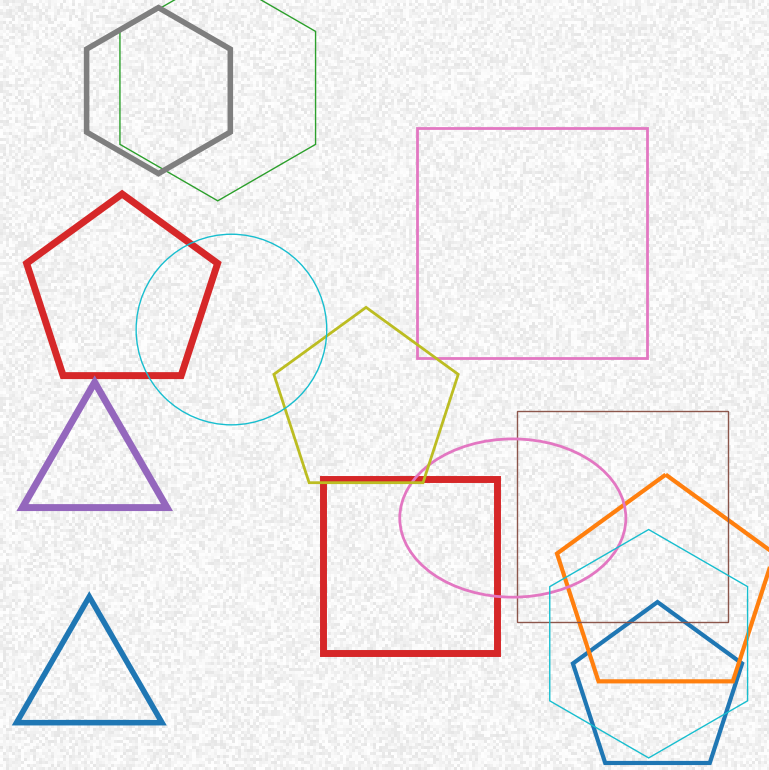[{"shape": "triangle", "thickness": 2, "radius": 0.55, "center": [0.116, 0.116]}, {"shape": "pentagon", "thickness": 1.5, "radius": 0.58, "center": [0.854, 0.103]}, {"shape": "pentagon", "thickness": 1.5, "radius": 0.74, "center": [0.865, 0.235]}, {"shape": "hexagon", "thickness": 0.5, "radius": 0.73, "center": [0.283, 0.886]}, {"shape": "pentagon", "thickness": 2.5, "radius": 0.65, "center": [0.159, 0.618]}, {"shape": "square", "thickness": 2.5, "radius": 0.57, "center": [0.533, 0.265]}, {"shape": "triangle", "thickness": 2.5, "radius": 0.54, "center": [0.123, 0.395]}, {"shape": "square", "thickness": 0.5, "radius": 0.69, "center": [0.808, 0.329]}, {"shape": "oval", "thickness": 1, "radius": 0.73, "center": [0.666, 0.327]}, {"shape": "square", "thickness": 1, "radius": 0.74, "center": [0.691, 0.685]}, {"shape": "hexagon", "thickness": 2, "radius": 0.54, "center": [0.206, 0.882]}, {"shape": "pentagon", "thickness": 1, "radius": 0.63, "center": [0.475, 0.475]}, {"shape": "circle", "thickness": 0.5, "radius": 0.62, "center": [0.301, 0.572]}, {"shape": "hexagon", "thickness": 0.5, "radius": 0.74, "center": [0.842, 0.164]}]